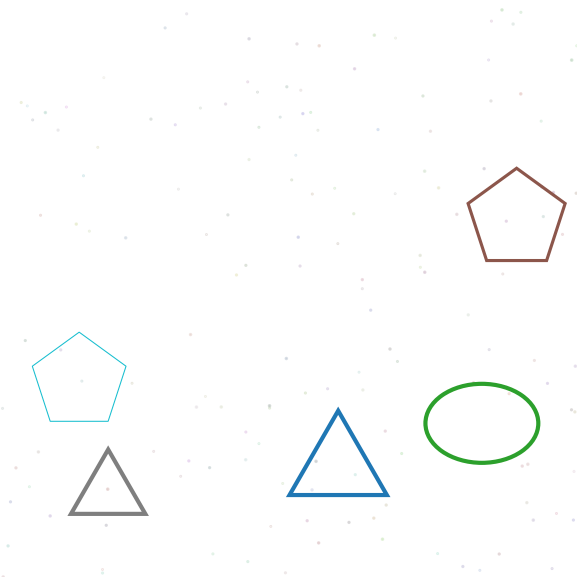[{"shape": "triangle", "thickness": 2, "radius": 0.49, "center": [0.586, 0.191]}, {"shape": "oval", "thickness": 2, "radius": 0.49, "center": [0.834, 0.266]}, {"shape": "pentagon", "thickness": 1.5, "radius": 0.44, "center": [0.895, 0.619]}, {"shape": "triangle", "thickness": 2, "radius": 0.37, "center": [0.187, 0.146]}, {"shape": "pentagon", "thickness": 0.5, "radius": 0.43, "center": [0.137, 0.339]}]